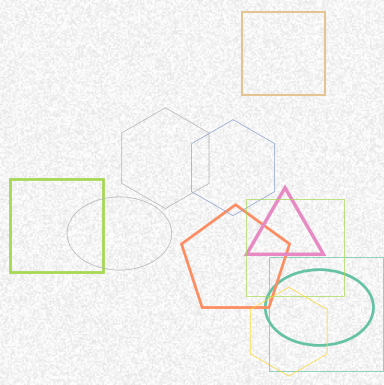[{"shape": "oval", "thickness": 2, "radius": 0.7, "center": [0.83, 0.201]}, {"shape": "square", "thickness": 0.5, "radius": 0.74, "center": [0.847, 0.185]}, {"shape": "pentagon", "thickness": 2, "radius": 0.74, "center": [0.612, 0.321]}, {"shape": "hexagon", "thickness": 0.5, "radius": 0.62, "center": [0.605, 0.565]}, {"shape": "triangle", "thickness": 2.5, "radius": 0.58, "center": [0.74, 0.397]}, {"shape": "square", "thickness": 0.5, "radius": 0.63, "center": [0.766, 0.357]}, {"shape": "square", "thickness": 2, "radius": 0.6, "center": [0.147, 0.414]}, {"shape": "hexagon", "thickness": 0.5, "radius": 0.58, "center": [0.75, 0.139]}, {"shape": "square", "thickness": 1.5, "radius": 0.54, "center": [0.737, 0.86]}, {"shape": "oval", "thickness": 0.5, "radius": 0.68, "center": [0.31, 0.394]}, {"shape": "hexagon", "thickness": 0.5, "radius": 0.65, "center": [0.43, 0.589]}]